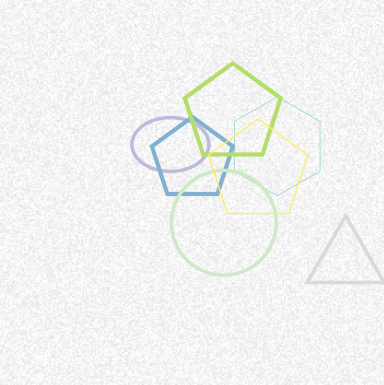[{"shape": "hexagon", "thickness": 0.5, "radius": 0.64, "center": [0.72, 0.62]}, {"shape": "oval", "thickness": 2.5, "radius": 0.5, "center": [0.443, 0.625]}, {"shape": "pentagon", "thickness": 3, "radius": 0.55, "center": [0.5, 0.586]}, {"shape": "pentagon", "thickness": 3, "radius": 0.65, "center": [0.605, 0.705]}, {"shape": "triangle", "thickness": 2.5, "radius": 0.58, "center": [0.898, 0.324]}, {"shape": "circle", "thickness": 2.5, "radius": 0.68, "center": [0.581, 0.421]}, {"shape": "pentagon", "thickness": 1, "radius": 0.68, "center": [0.67, 0.555]}]